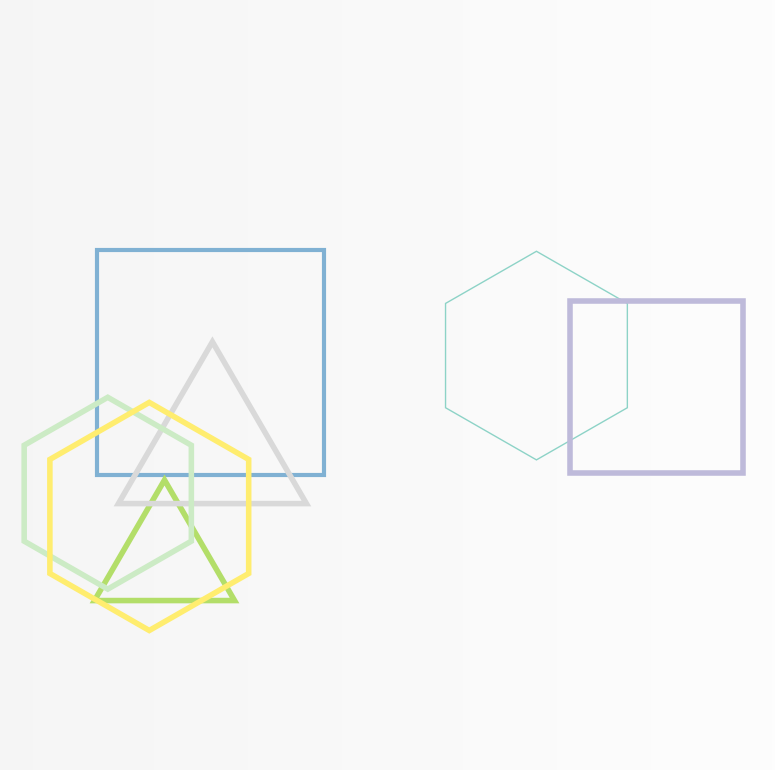[{"shape": "hexagon", "thickness": 0.5, "radius": 0.68, "center": [0.692, 0.538]}, {"shape": "square", "thickness": 2, "radius": 0.56, "center": [0.847, 0.497]}, {"shape": "square", "thickness": 1.5, "radius": 0.73, "center": [0.271, 0.53]}, {"shape": "triangle", "thickness": 2, "radius": 0.52, "center": [0.212, 0.272]}, {"shape": "triangle", "thickness": 2, "radius": 0.7, "center": [0.274, 0.416]}, {"shape": "hexagon", "thickness": 2, "radius": 0.62, "center": [0.139, 0.359]}, {"shape": "hexagon", "thickness": 2, "radius": 0.74, "center": [0.193, 0.329]}]